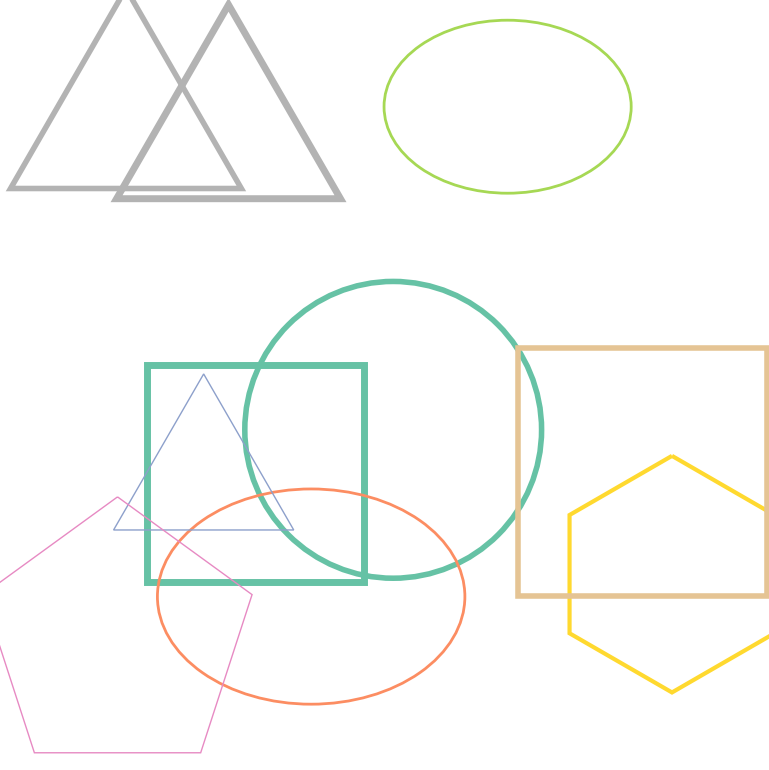[{"shape": "circle", "thickness": 2, "radius": 0.96, "center": [0.511, 0.442]}, {"shape": "square", "thickness": 2.5, "radius": 0.7, "center": [0.332, 0.385]}, {"shape": "oval", "thickness": 1, "radius": 1.0, "center": [0.404, 0.225]}, {"shape": "triangle", "thickness": 0.5, "radius": 0.68, "center": [0.264, 0.379]}, {"shape": "pentagon", "thickness": 0.5, "radius": 0.92, "center": [0.153, 0.171]}, {"shape": "oval", "thickness": 1, "radius": 0.8, "center": [0.659, 0.861]}, {"shape": "hexagon", "thickness": 1.5, "radius": 0.77, "center": [0.873, 0.254]}, {"shape": "square", "thickness": 2, "radius": 0.81, "center": [0.834, 0.387]}, {"shape": "triangle", "thickness": 2.5, "radius": 0.84, "center": [0.297, 0.826]}, {"shape": "triangle", "thickness": 2, "radius": 0.87, "center": [0.164, 0.842]}]